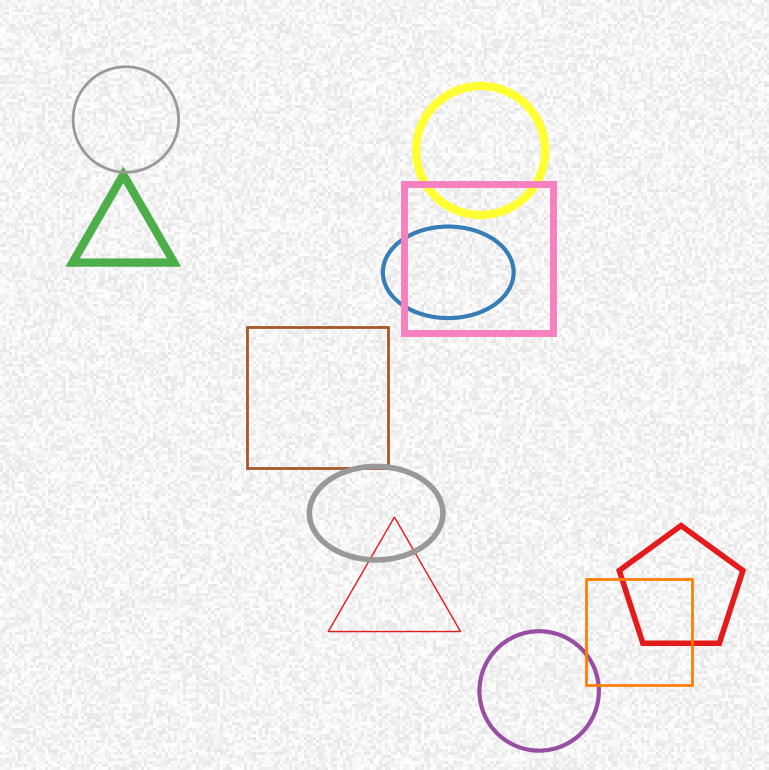[{"shape": "triangle", "thickness": 0.5, "radius": 0.5, "center": [0.512, 0.229]}, {"shape": "pentagon", "thickness": 2, "radius": 0.42, "center": [0.885, 0.233]}, {"shape": "oval", "thickness": 1.5, "radius": 0.42, "center": [0.582, 0.646]}, {"shape": "triangle", "thickness": 3, "radius": 0.38, "center": [0.16, 0.697]}, {"shape": "circle", "thickness": 1.5, "radius": 0.39, "center": [0.7, 0.103]}, {"shape": "square", "thickness": 1, "radius": 0.34, "center": [0.83, 0.179]}, {"shape": "circle", "thickness": 3, "radius": 0.42, "center": [0.624, 0.805]}, {"shape": "square", "thickness": 1, "radius": 0.46, "center": [0.412, 0.484]}, {"shape": "square", "thickness": 2.5, "radius": 0.48, "center": [0.621, 0.665]}, {"shape": "oval", "thickness": 2, "radius": 0.43, "center": [0.489, 0.334]}, {"shape": "circle", "thickness": 1, "radius": 0.34, "center": [0.163, 0.845]}]